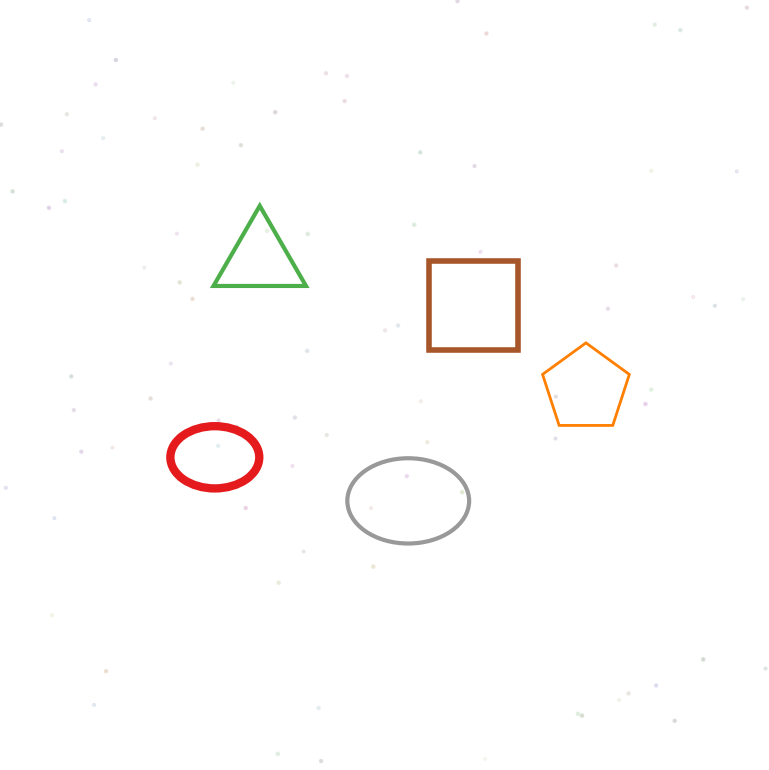[{"shape": "oval", "thickness": 3, "radius": 0.29, "center": [0.279, 0.406]}, {"shape": "triangle", "thickness": 1.5, "radius": 0.35, "center": [0.337, 0.663]}, {"shape": "pentagon", "thickness": 1, "radius": 0.3, "center": [0.761, 0.495]}, {"shape": "square", "thickness": 2, "radius": 0.29, "center": [0.614, 0.603]}, {"shape": "oval", "thickness": 1.5, "radius": 0.4, "center": [0.53, 0.35]}]